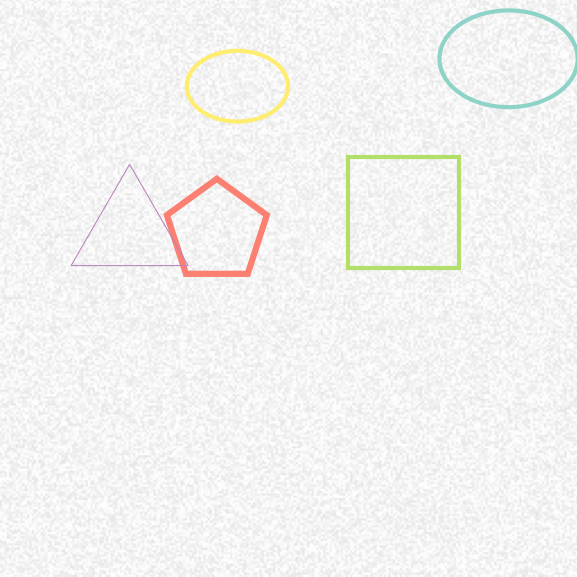[{"shape": "oval", "thickness": 2, "radius": 0.6, "center": [0.881, 0.897]}, {"shape": "pentagon", "thickness": 3, "radius": 0.45, "center": [0.375, 0.599]}, {"shape": "square", "thickness": 2, "radius": 0.48, "center": [0.699, 0.631]}, {"shape": "triangle", "thickness": 0.5, "radius": 0.58, "center": [0.224, 0.598]}, {"shape": "oval", "thickness": 2, "radius": 0.44, "center": [0.411, 0.85]}]